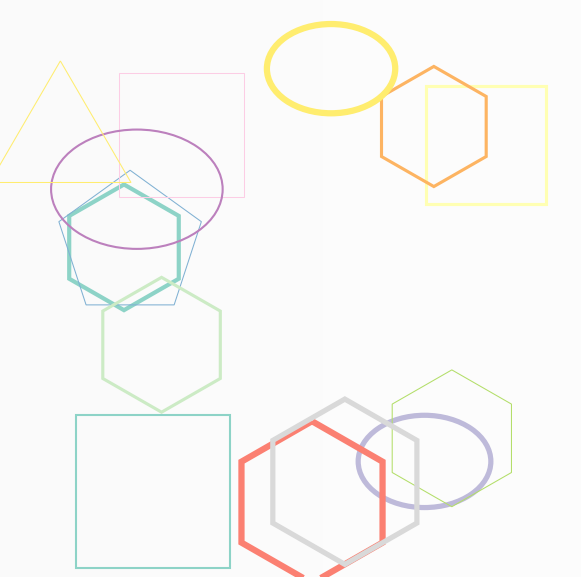[{"shape": "square", "thickness": 1, "radius": 0.66, "center": [0.263, 0.148]}, {"shape": "hexagon", "thickness": 2, "radius": 0.54, "center": [0.213, 0.571]}, {"shape": "square", "thickness": 1.5, "radius": 0.51, "center": [0.836, 0.748]}, {"shape": "oval", "thickness": 2.5, "radius": 0.57, "center": [0.73, 0.2]}, {"shape": "hexagon", "thickness": 3, "radius": 0.7, "center": [0.537, 0.13]}, {"shape": "pentagon", "thickness": 0.5, "radius": 0.64, "center": [0.224, 0.575]}, {"shape": "hexagon", "thickness": 1.5, "radius": 0.52, "center": [0.746, 0.78]}, {"shape": "hexagon", "thickness": 0.5, "radius": 0.59, "center": [0.777, 0.24]}, {"shape": "square", "thickness": 0.5, "radius": 0.54, "center": [0.312, 0.765]}, {"shape": "hexagon", "thickness": 2.5, "radius": 0.72, "center": [0.593, 0.165]}, {"shape": "oval", "thickness": 1, "radius": 0.74, "center": [0.235, 0.671]}, {"shape": "hexagon", "thickness": 1.5, "radius": 0.58, "center": [0.278, 0.402]}, {"shape": "oval", "thickness": 3, "radius": 0.55, "center": [0.57, 0.88]}, {"shape": "triangle", "thickness": 0.5, "radius": 0.7, "center": [0.104, 0.753]}]